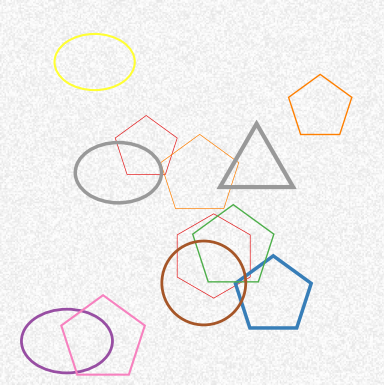[{"shape": "pentagon", "thickness": 0.5, "radius": 0.42, "center": [0.38, 0.615]}, {"shape": "hexagon", "thickness": 0.5, "radius": 0.55, "center": [0.555, 0.335]}, {"shape": "pentagon", "thickness": 2.5, "radius": 0.52, "center": [0.71, 0.232]}, {"shape": "pentagon", "thickness": 1, "radius": 0.55, "center": [0.606, 0.358]}, {"shape": "oval", "thickness": 2, "radius": 0.59, "center": [0.174, 0.114]}, {"shape": "pentagon", "thickness": 1, "radius": 0.43, "center": [0.832, 0.72]}, {"shape": "pentagon", "thickness": 0.5, "radius": 0.53, "center": [0.519, 0.544]}, {"shape": "oval", "thickness": 1.5, "radius": 0.52, "center": [0.246, 0.839]}, {"shape": "circle", "thickness": 2, "radius": 0.54, "center": [0.529, 0.265]}, {"shape": "pentagon", "thickness": 1.5, "radius": 0.57, "center": [0.268, 0.119]}, {"shape": "oval", "thickness": 2.5, "radius": 0.56, "center": [0.307, 0.551]}, {"shape": "triangle", "thickness": 3, "radius": 0.55, "center": [0.666, 0.569]}]